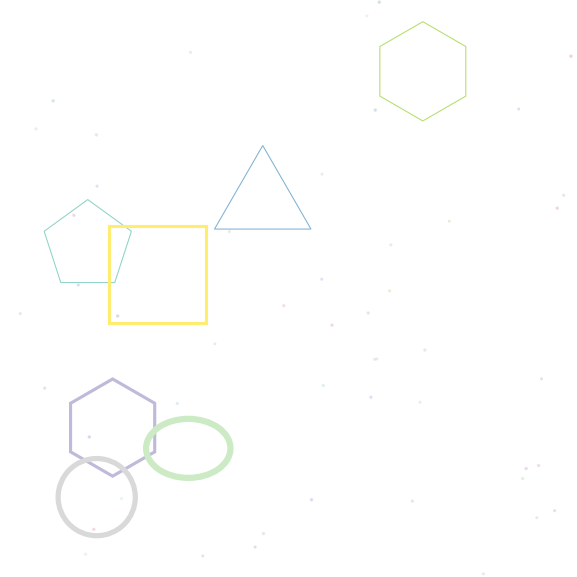[{"shape": "pentagon", "thickness": 0.5, "radius": 0.4, "center": [0.152, 0.574]}, {"shape": "hexagon", "thickness": 1.5, "radius": 0.42, "center": [0.195, 0.259]}, {"shape": "triangle", "thickness": 0.5, "radius": 0.48, "center": [0.455, 0.651]}, {"shape": "hexagon", "thickness": 0.5, "radius": 0.43, "center": [0.732, 0.876]}, {"shape": "circle", "thickness": 2.5, "radius": 0.33, "center": [0.167, 0.138]}, {"shape": "oval", "thickness": 3, "radius": 0.37, "center": [0.326, 0.223]}, {"shape": "square", "thickness": 1.5, "radius": 0.42, "center": [0.272, 0.524]}]